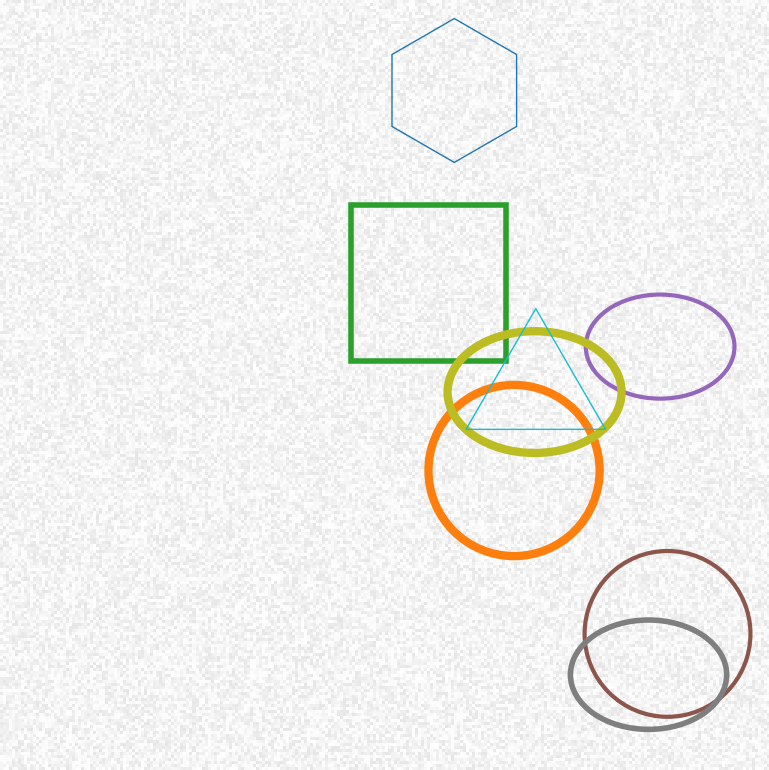[{"shape": "hexagon", "thickness": 0.5, "radius": 0.47, "center": [0.59, 0.882]}, {"shape": "circle", "thickness": 3, "radius": 0.56, "center": [0.668, 0.389]}, {"shape": "square", "thickness": 2, "radius": 0.5, "center": [0.556, 0.633]}, {"shape": "oval", "thickness": 1.5, "radius": 0.48, "center": [0.857, 0.55]}, {"shape": "circle", "thickness": 1.5, "radius": 0.54, "center": [0.867, 0.177]}, {"shape": "oval", "thickness": 2, "radius": 0.51, "center": [0.842, 0.124]}, {"shape": "oval", "thickness": 3, "radius": 0.56, "center": [0.694, 0.491]}, {"shape": "triangle", "thickness": 0.5, "radius": 0.52, "center": [0.696, 0.495]}]